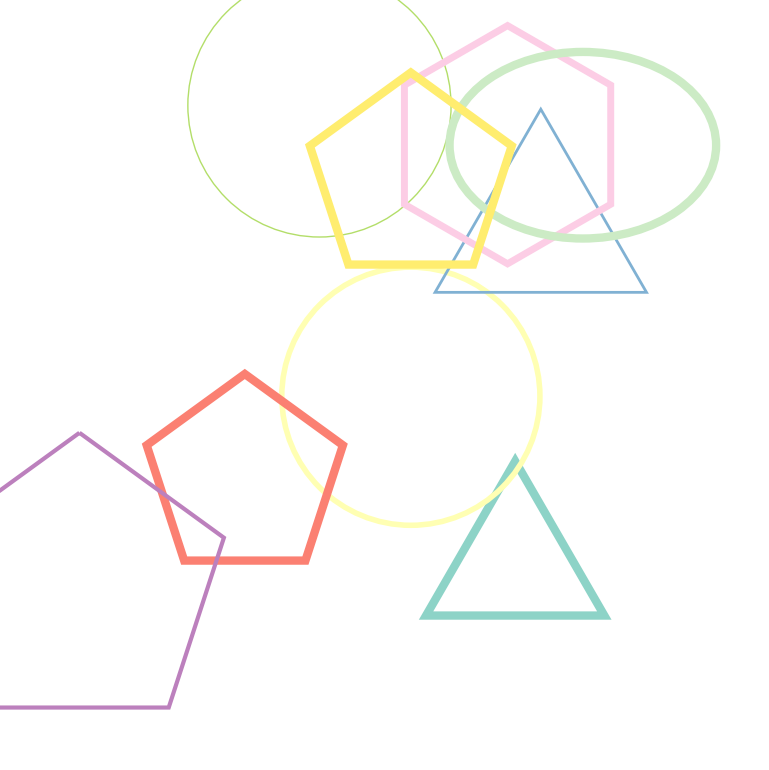[{"shape": "triangle", "thickness": 3, "radius": 0.67, "center": [0.669, 0.267]}, {"shape": "circle", "thickness": 2, "radius": 0.84, "center": [0.534, 0.485]}, {"shape": "pentagon", "thickness": 3, "radius": 0.67, "center": [0.318, 0.38]}, {"shape": "triangle", "thickness": 1, "radius": 0.79, "center": [0.702, 0.7]}, {"shape": "circle", "thickness": 0.5, "radius": 0.85, "center": [0.415, 0.863]}, {"shape": "hexagon", "thickness": 2.5, "radius": 0.77, "center": [0.659, 0.812]}, {"shape": "pentagon", "thickness": 1.5, "radius": 0.99, "center": [0.103, 0.241]}, {"shape": "oval", "thickness": 3, "radius": 0.87, "center": [0.757, 0.811]}, {"shape": "pentagon", "thickness": 3, "radius": 0.69, "center": [0.534, 0.768]}]